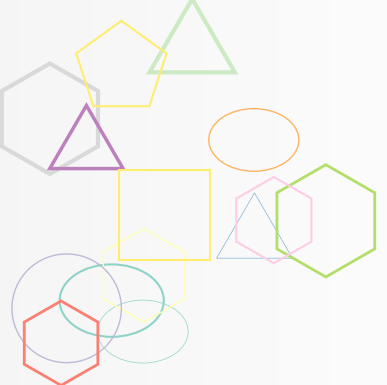[{"shape": "oval", "thickness": 0.5, "radius": 0.58, "center": [0.369, 0.139]}, {"shape": "oval", "thickness": 1.5, "radius": 0.67, "center": [0.288, 0.219]}, {"shape": "hexagon", "thickness": 1, "radius": 0.61, "center": [0.372, 0.285]}, {"shape": "circle", "thickness": 1, "radius": 0.71, "center": [0.172, 0.199]}, {"shape": "hexagon", "thickness": 2, "radius": 0.55, "center": [0.158, 0.109]}, {"shape": "triangle", "thickness": 0.5, "radius": 0.57, "center": [0.657, 0.386]}, {"shape": "oval", "thickness": 1, "radius": 0.58, "center": [0.655, 0.637]}, {"shape": "hexagon", "thickness": 2, "radius": 0.73, "center": [0.841, 0.426]}, {"shape": "hexagon", "thickness": 1.5, "radius": 0.56, "center": [0.707, 0.428]}, {"shape": "hexagon", "thickness": 3, "radius": 0.72, "center": [0.129, 0.692]}, {"shape": "triangle", "thickness": 2.5, "radius": 0.55, "center": [0.223, 0.617]}, {"shape": "triangle", "thickness": 3, "radius": 0.64, "center": [0.496, 0.876]}, {"shape": "square", "thickness": 1.5, "radius": 0.59, "center": [0.424, 0.441]}, {"shape": "pentagon", "thickness": 1.5, "radius": 0.61, "center": [0.313, 0.823]}]